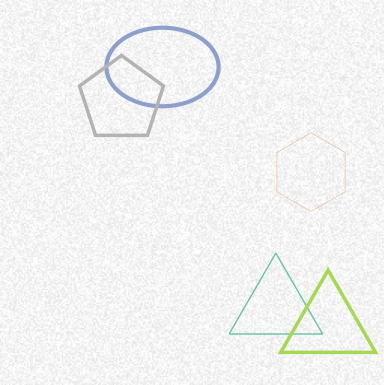[{"shape": "triangle", "thickness": 1, "radius": 0.7, "center": [0.716, 0.202]}, {"shape": "oval", "thickness": 3, "radius": 0.73, "center": [0.422, 0.826]}, {"shape": "triangle", "thickness": 2.5, "radius": 0.71, "center": [0.852, 0.156]}, {"shape": "hexagon", "thickness": 0.5, "radius": 0.51, "center": [0.808, 0.553]}, {"shape": "pentagon", "thickness": 2.5, "radius": 0.57, "center": [0.316, 0.741]}]